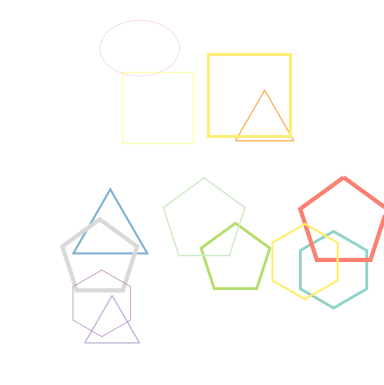[{"shape": "hexagon", "thickness": 2, "radius": 0.5, "center": [0.866, 0.3]}, {"shape": "square", "thickness": 1, "radius": 0.46, "center": [0.409, 0.721]}, {"shape": "triangle", "thickness": 1, "radius": 0.41, "center": [0.291, 0.15]}, {"shape": "pentagon", "thickness": 3, "radius": 0.59, "center": [0.893, 0.421]}, {"shape": "triangle", "thickness": 1.5, "radius": 0.55, "center": [0.287, 0.397]}, {"shape": "triangle", "thickness": 1, "radius": 0.44, "center": [0.687, 0.678]}, {"shape": "pentagon", "thickness": 2, "radius": 0.47, "center": [0.612, 0.326]}, {"shape": "oval", "thickness": 0.5, "radius": 0.52, "center": [0.363, 0.875]}, {"shape": "pentagon", "thickness": 3, "radius": 0.51, "center": [0.259, 0.328]}, {"shape": "hexagon", "thickness": 0.5, "radius": 0.43, "center": [0.265, 0.212]}, {"shape": "pentagon", "thickness": 1, "radius": 0.56, "center": [0.53, 0.426]}, {"shape": "square", "thickness": 2, "radius": 0.53, "center": [0.647, 0.753]}, {"shape": "hexagon", "thickness": 1.5, "radius": 0.49, "center": [0.792, 0.321]}]